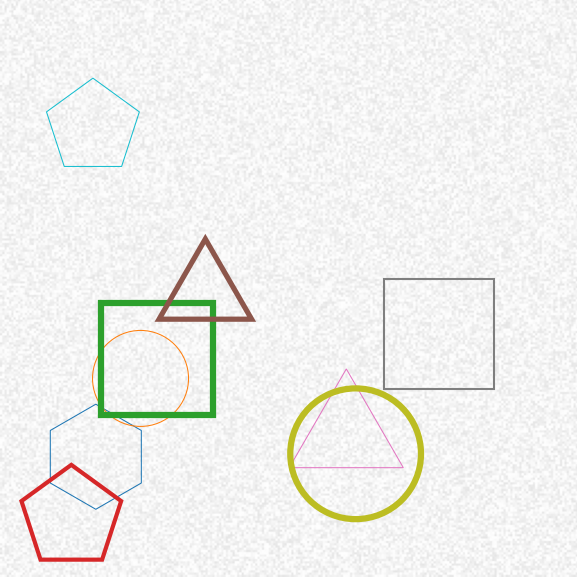[{"shape": "hexagon", "thickness": 0.5, "radius": 0.45, "center": [0.166, 0.208]}, {"shape": "circle", "thickness": 0.5, "radius": 0.42, "center": [0.243, 0.344]}, {"shape": "square", "thickness": 3, "radius": 0.48, "center": [0.271, 0.377]}, {"shape": "pentagon", "thickness": 2, "radius": 0.45, "center": [0.123, 0.103]}, {"shape": "triangle", "thickness": 2.5, "radius": 0.46, "center": [0.356, 0.493]}, {"shape": "triangle", "thickness": 0.5, "radius": 0.57, "center": [0.6, 0.246]}, {"shape": "square", "thickness": 1, "radius": 0.48, "center": [0.76, 0.42]}, {"shape": "circle", "thickness": 3, "radius": 0.57, "center": [0.616, 0.213]}, {"shape": "pentagon", "thickness": 0.5, "radius": 0.42, "center": [0.161, 0.779]}]